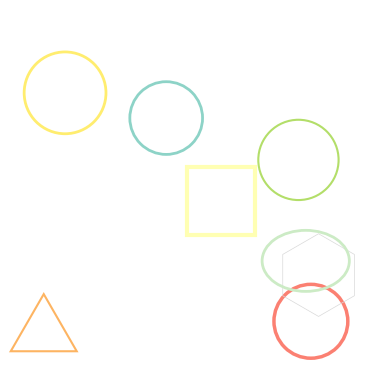[{"shape": "circle", "thickness": 2, "radius": 0.47, "center": [0.432, 0.693]}, {"shape": "square", "thickness": 3, "radius": 0.44, "center": [0.574, 0.478]}, {"shape": "circle", "thickness": 2.5, "radius": 0.48, "center": [0.807, 0.166]}, {"shape": "triangle", "thickness": 1.5, "radius": 0.49, "center": [0.114, 0.137]}, {"shape": "circle", "thickness": 1.5, "radius": 0.52, "center": [0.775, 0.585]}, {"shape": "hexagon", "thickness": 0.5, "radius": 0.54, "center": [0.827, 0.285]}, {"shape": "oval", "thickness": 2, "radius": 0.57, "center": [0.794, 0.322]}, {"shape": "circle", "thickness": 2, "radius": 0.53, "center": [0.169, 0.759]}]